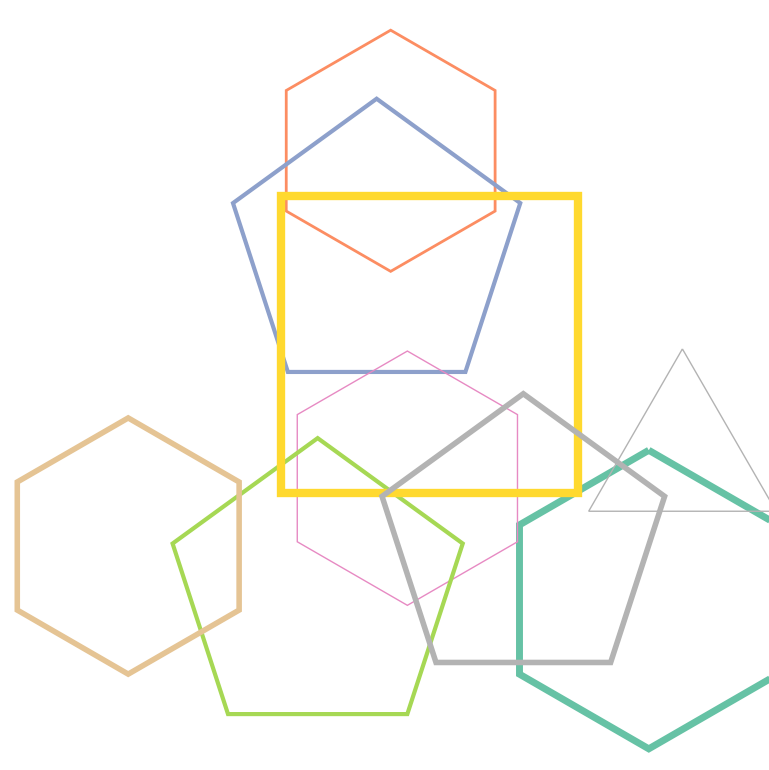[{"shape": "hexagon", "thickness": 2.5, "radius": 0.97, "center": [0.843, 0.221]}, {"shape": "hexagon", "thickness": 1, "radius": 0.78, "center": [0.507, 0.804]}, {"shape": "pentagon", "thickness": 1.5, "radius": 0.98, "center": [0.489, 0.676]}, {"shape": "hexagon", "thickness": 0.5, "radius": 0.83, "center": [0.529, 0.379]}, {"shape": "pentagon", "thickness": 1.5, "radius": 0.99, "center": [0.413, 0.233]}, {"shape": "square", "thickness": 3, "radius": 0.96, "center": [0.558, 0.553]}, {"shape": "hexagon", "thickness": 2, "radius": 0.83, "center": [0.167, 0.291]}, {"shape": "pentagon", "thickness": 2, "radius": 0.96, "center": [0.68, 0.296]}, {"shape": "triangle", "thickness": 0.5, "radius": 0.7, "center": [0.886, 0.406]}]